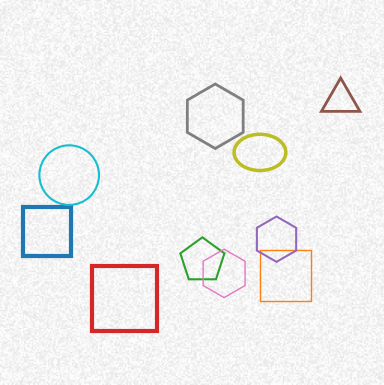[{"shape": "square", "thickness": 3, "radius": 0.31, "center": [0.122, 0.398]}, {"shape": "square", "thickness": 1, "radius": 0.33, "center": [0.742, 0.283]}, {"shape": "pentagon", "thickness": 1.5, "radius": 0.3, "center": [0.526, 0.323]}, {"shape": "square", "thickness": 3, "radius": 0.42, "center": [0.323, 0.224]}, {"shape": "hexagon", "thickness": 1.5, "radius": 0.29, "center": [0.718, 0.379]}, {"shape": "triangle", "thickness": 2, "radius": 0.29, "center": [0.885, 0.74]}, {"shape": "hexagon", "thickness": 1, "radius": 0.31, "center": [0.582, 0.29]}, {"shape": "hexagon", "thickness": 2, "radius": 0.42, "center": [0.559, 0.698]}, {"shape": "oval", "thickness": 2.5, "radius": 0.34, "center": [0.675, 0.604]}, {"shape": "circle", "thickness": 1.5, "radius": 0.39, "center": [0.18, 0.545]}]